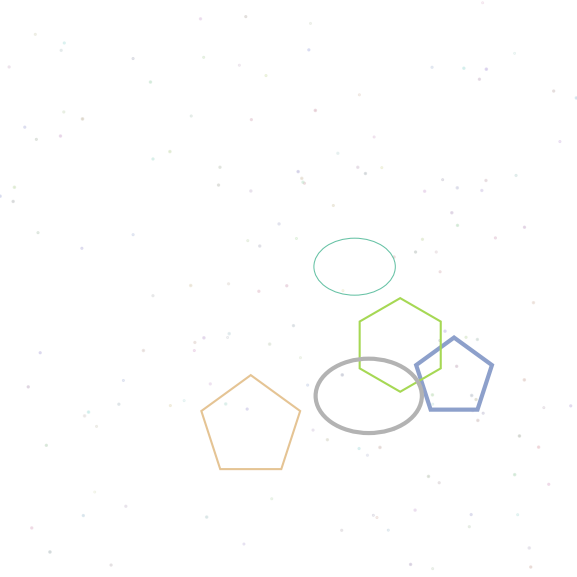[{"shape": "oval", "thickness": 0.5, "radius": 0.35, "center": [0.614, 0.537]}, {"shape": "pentagon", "thickness": 2, "radius": 0.34, "center": [0.786, 0.346]}, {"shape": "hexagon", "thickness": 1, "radius": 0.41, "center": [0.693, 0.402]}, {"shape": "pentagon", "thickness": 1, "radius": 0.45, "center": [0.434, 0.26]}, {"shape": "oval", "thickness": 2, "radius": 0.46, "center": [0.639, 0.314]}]